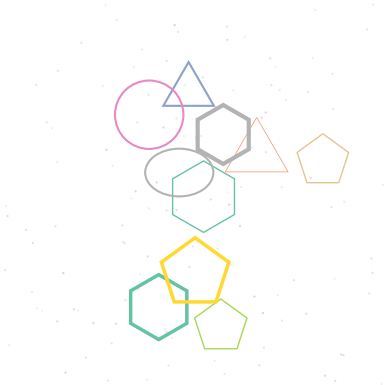[{"shape": "hexagon", "thickness": 1, "radius": 0.46, "center": [0.529, 0.489]}, {"shape": "hexagon", "thickness": 2.5, "radius": 0.42, "center": [0.412, 0.202]}, {"shape": "triangle", "thickness": 0.5, "radius": 0.47, "center": [0.667, 0.601]}, {"shape": "triangle", "thickness": 1.5, "radius": 0.38, "center": [0.49, 0.763]}, {"shape": "circle", "thickness": 1.5, "radius": 0.44, "center": [0.388, 0.702]}, {"shape": "pentagon", "thickness": 1, "radius": 0.36, "center": [0.574, 0.152]}, {"shape": "pentagon", "thickness": 2.5, "radius": 0.46, "center": [0.507, 0.29]}, {"shape": "pentagon", "thickness": 1, "radius": 0.35, "center": [0.839, 0.582]}, {"shape": "hexagon", "thickness": 3, "radius": 0.38, "center": [0.58, 0.651]}, {"shape": "oval", "thickness": 1.5, "radius": 0.44, "center": [0.466, 0.552]}]